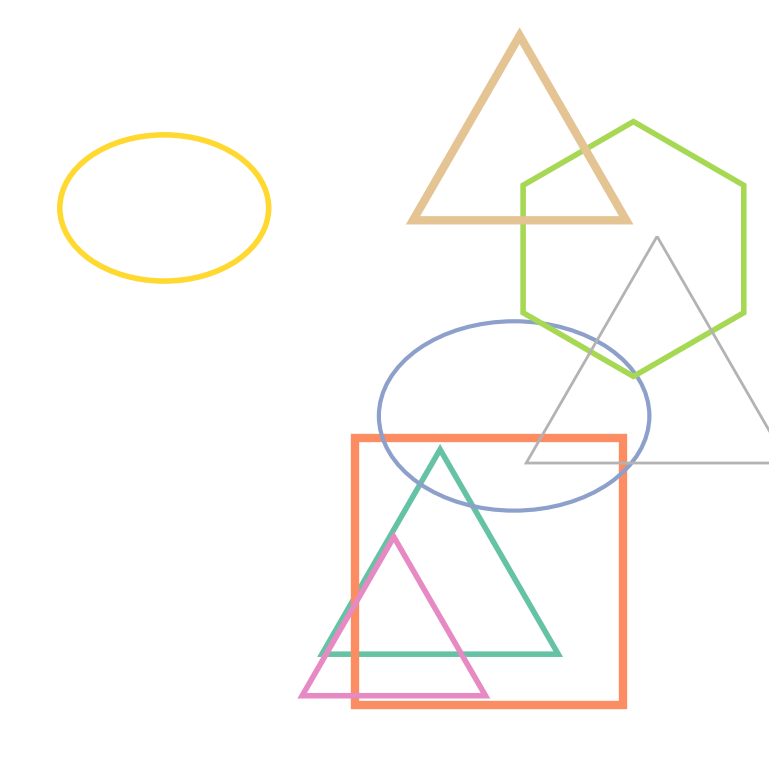[{"shape": "triangle", "thickness": 2, "radius": 0.89, "center": [0.572, 0.239]}, {"shape": "square", "thickness": 3, "radius": 0.87, "center": [0.635, 0.257]}, {"shape": "oval", "thickness": 1.5, "radius": 0.88, "center": [0.668, 0.46]}, {"shape": "triangle", "thickness": 2, "radius": 0.69, "center": [0.511, 0.165]}, {"shape": "hexagon", "thickness": 2, "radius": 0.83, "center": [0.823, 0.677]}, {"shape": "oval", "thickness": 2, "radius": 0.68, "center": [0.213, 0.73]}, {"shape": "triangle", "thickness": 3, "radius": 0.8, "center": [0.675, 0.794]}, {"shape": "triangle", "thickness": 1, "radius": 0.98, "center": [0.853, 0.497]}]